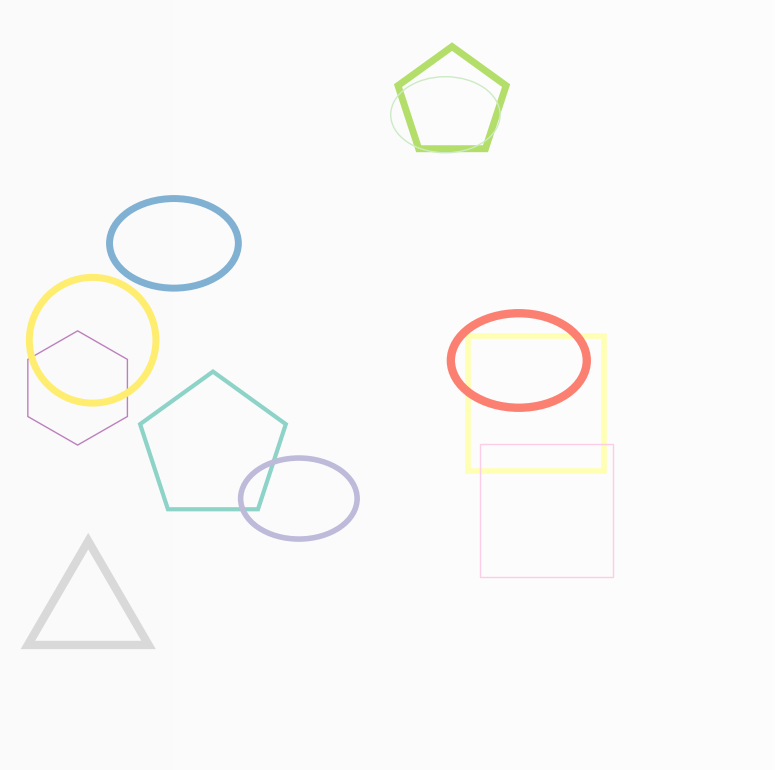[{"shape": "pentagon", "thickness": 1.5, "radius": 0.49, "center": [0.275, 0.419]}, {"shape": "square", "thickness": 2, "radius": 0.44, "center": [0.691, 0.476]}, {"shape": "oval", "thickness": 2, "radius": 0.38, "center": [0.386, 0.353]}, {"shape": "oval", "thickness": 3, "radius": 0.44, "center": [0.669, 0.532]}, {"shape": "oval", "thickness": 2.5, "radius": 0.42, "center": [0.224, 0.684]}, {"shape": "pentagon", "thickness": 2.5, "radius": 0.37, "center": [0.583, 0.866]}, {"shape": "square", "thickness": 0.5, "radius": 0.43, "center": [0.705, 0.337]}, {"shape": "triangle", "thickness": 3, "radius": 0.45, "center": [0.114, 0.207]}, {"shape": "hexagon", "thickness": 0.5, "radius": 0.37, "center": [0.1, 0.496]}, {"shape": "oval", "thickness": 0.5, "radius": 0.35, "center": [0.575, 0.851]}, {"shape": "circle", "thickness": 2.5, "radius": 0.41, "center": [0.12, 0.558]}]